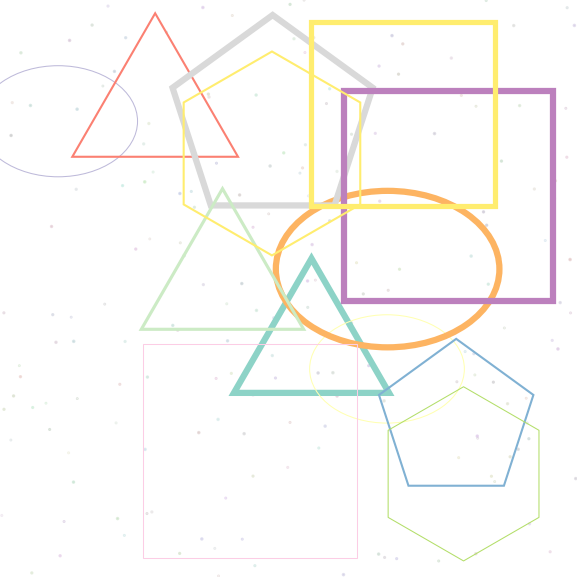[{"shape": "triangle", "thickness": 3, "radius": 0.78, "center": [0.539, 0.396]}, {"shape": "oval", "thickness": 0.5, "radius": 0.67, "center": [0.67, 0.36]}, {"shape": "oval", "thickness": 0.5, "radius": 0.69, "center": [0.101, 0.789]}, {"shape": "triangle", "thickness": 1, "radius": 0.83, "center": [0.269, 0.81]}, {"shape": "pentagon", "thickness": 1, "radius": 0.7, "center": [0.79, 0.272]}, {"shape": "oval", "thickness": 3, "radius": 0.97, "center": [0.671, 0.533]}, {"shape": "hexagon", "thickness": 0.5, "radius": 0.75, "center": [0.803, 0.179]}, {"shape": "square", "thickness": 0.5, "radius": 0.93, "center": [0.433, 0.218]}, {"shape": "pentagon", "thickness": 3, "radius": 0.91, "center": [0.472, 0.791]}, {"shape": "square", "thickness": 3, "radius": 0.91, "center": [0.777, 0.66]}, {"shape": "triangle", "thickness": 1.5, "radius": 0.81, "center": [0.385, 0.51]}, {"shape": "hexagon", "thickness": 1, "radius": 0.88, "center": [0.471, 0.733]}, {"shape": "square", "thickness": 2.5, "radius": 0.8, "center": [0.698, 0.802]}]